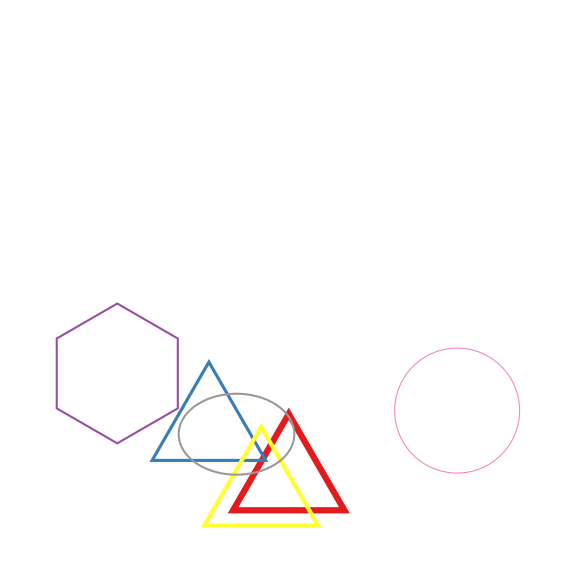[{"shape": "triangle", "thickness": 3, "radius": 0.56, "center": [0.5, 0.171]}, {"shape": "triangle", "thickness": 1.5, "radius": 0.57, "center": [0.362, 0.259]}, {"shape": "hexagon", "thickness": 1, "radius": 0.61, "center": [0.203, 0.352]}, {"shape": "triangle", "thickness": 2, "radius": 0.57, "center": [0.452, 0.146]}, {"shape": "circle", "thickness": 0.5, "radius": 0.54, "center": [0.792, 0.288]}, {"shape": "oval", "thickness": 1, "radius": 0.5, "center": [0.41, 0.247]}]